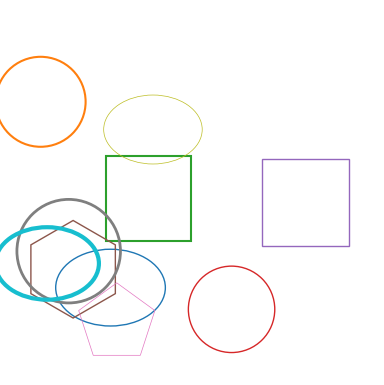[{"shape": "oval", "thickness": 1, "radius": 0.71, "center": [0.287, 0.253]}, {"shape": "circle", "thickness": 1.5, "radius": 0.58, "center": [0.105, 0.736]}, {"shape": "square", "thickness": 1.5, "radius": 0.55, "center": [0.385, 0.485]}, {"shape": "circle", "thickness": 1, "radius": 0.56, "center": [0.601, 0.197]}, {"shape": "square", "thickness": 1, "radius": 0.57, "center": [0.793, 0.473]}, {"shape": "hexagon", "thickness": 1, "radius": 0.63, "center": [0.19, 0.301]}, {"shape": "pentagon", "thickness": 0.5, "radius": 0.52, "center": [0.303, 0.161]}, {"shape": "circle", "thickness": 2, "radius": 0.67, "center": [0.178, 0.348]}, {"shape": "oval", "thickness": 0.5, "radius": 0.64, "center": [0.397, 0.664]}, {"shape": "oval", "thickness": 3, "radius": 0.67, "center": [0.122, 0.316]}]